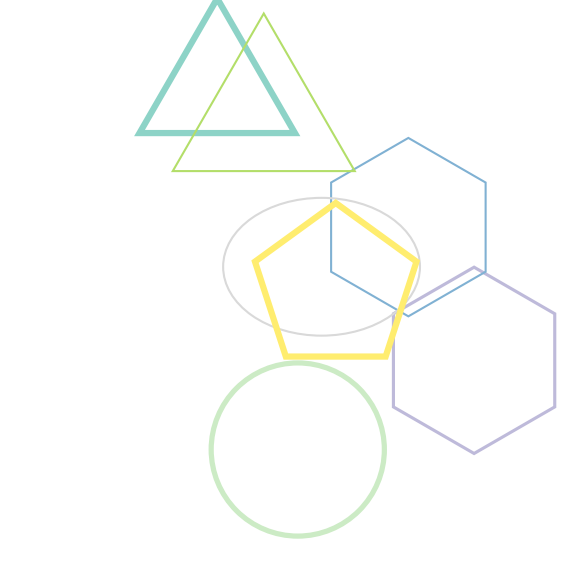[{"shape": "triangle", "thickness": 3, "radius": 0.78, "center": [0.376, 0.846]}, {"shape": "hexagon", "thickness": 1.5, "radius": 0.81, "center": [0.821, 0.375]}, {"shape": "hexagon", "thickness": 1, "radius": 0.77, "center": [0.707, 0.606]}, {"shape": "triangle", "thickness": 1, "radius": 0.91, "center": [0.457, 0.794]}, {"shape": "oval", "thickness": 1, "radius": 0.85, "center": [0.557, 0.537]}, {"shape": "circle", "thickness": 2.5, "radius": 0.75, "center": [0.516, 0.221]}, {"shape": "pentagon", "thickness": 3, "radius": 0.74, "center": [0.581, 0.501]}]